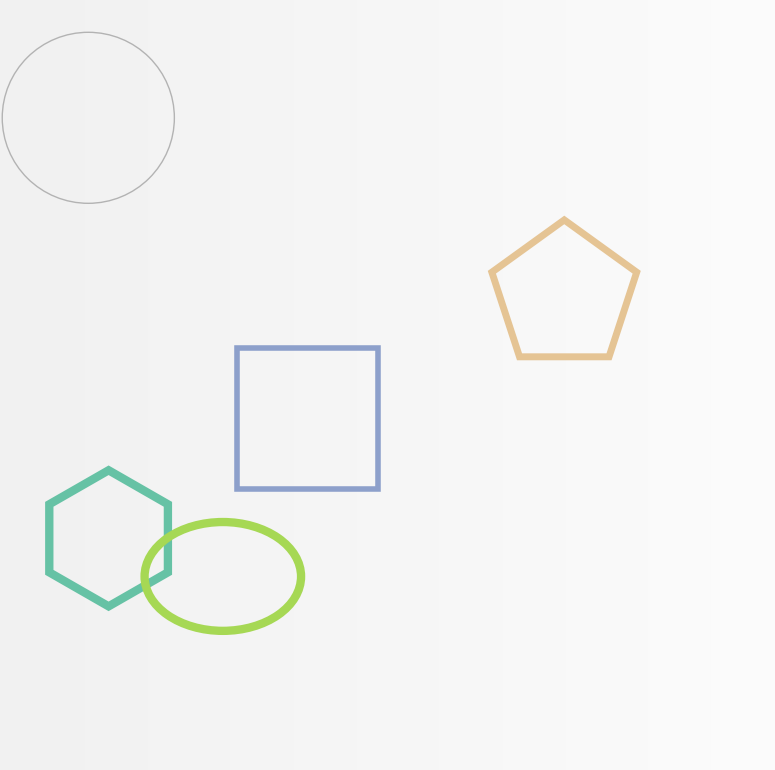[{"shape": "hexagon", "thickness": 3, "radius": 0.44, "center": [0.14, 0.301]}, {"shape": "square", "thickness": 2, "radius": 0.46, "center": [0.397, 0.456]}, {"shape": "oval", "thickness": 3, "radius": 0.5, "center": [0.288, 0.251]}, {"shape": "pentagon", "thickness": 2.5, "radius": 0.49, "center": [0.728, 0.616]}, {"shape": "circle", "thickness": 0.5, "radius": 0.56, "center": [0.114, 0.847]}]